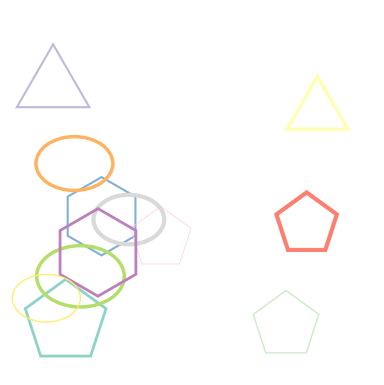[{"shape": "pentagon", "thickness": 2, "radius": 0.55, "center": [0.171, 0.164]}, {"shape": "triangle", "thickness": 2.5, "radius": 0.46, "center": [0.824, 0.71]}, {"shape": "triangle", "thickness": 1.5, "radius": 0.54, "center": [0.138, 0.776]}, {"shape": "pentagon", "thickness": 3, "radius": 0.41, "center": [0.796, 0.418]}, {"shape": "hexagon", "thickness": 1.5, "radius": 0.51, "center": [0.264, 0.438]}, {"shape": "oval", "thickness": 2.5, "radius": 0.5, "center": [0.193, 0.575]}, {"shape": "oval", "thickness": 2.5, "radius": 0.57, "center": [0.209, 0.282]}, {"shape": "pentagon", "thickness": 0.5, "radius": 0.41, "center": [0.417, 0.381]}, {"shape": "oval", "thickness": 3, "radius": 0.46, "center": [0.335, 0.43]}, {"shape": "hexagon", "thickness": 2, "radius": 0.57, "center": [0.254, 0.344]}, {"shape": "pentagon", "thickness": 1, "radius": 0.45, "center": [0.743, 0.156]}, {"shape": "oval", "thickness": 1, "radius": 0.44, "center": [0.12, 0.225]}]